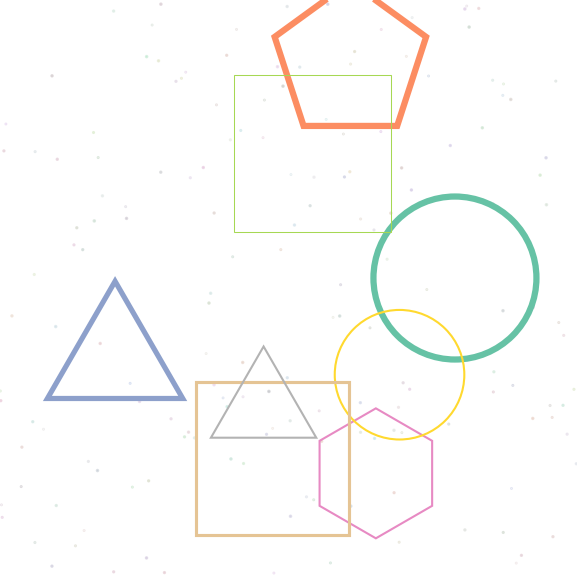[{"shape": "circle", "thickness": 3, "radius": 0.71, "center": [0.788, 0.518]}, {"shape": "pentagon", "thickness": 3, "radius": 0.69, "center": [0.607, 0.893]}, {"shape": "triangle", "thickness": 2.5, "radius": 0.68, "center": [0.199, 0.377]}, {"shape": "hexagon", "thickness": 1, "radius": 0.56, "center": [0.651, 0.18]}, {"shape": "square", "thickness": 0.5, "radius": 0.68, "center": [0.541, 0.733]}, {"shape": "circle", "thickness": 1, "radius": 0.56, "center": [0.692, 0.35]}, {"shape": "square", "thickness": 1.5, "radius": 0.66, "center": [0.471, 0.205]}, {"shape": "triangle", "thickness": 1, "radius": 0.53, "center": [0.456, 0.294]}]